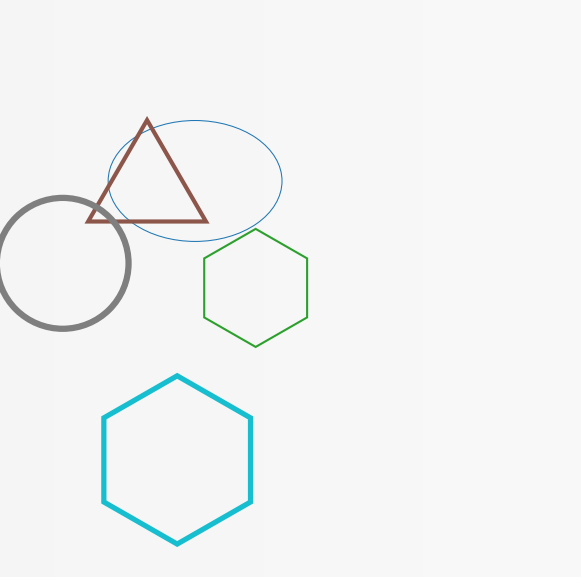[{"shape": "oval", "thickness": 0.5, "radius": 0.75, "center": [0.336, 0.686]}, {"shape": "hexagon", "thickness": 1, "radius": 0.51, "center": [0.44, 0.501]}, {"shape": "triangle", "thickness": 2, "radius": 0.59, "center": [0.253, 0.674]}, {"shape": "circle", "thickness": 3, "radius": 0.57, "center": [0.108, 0.543]}, {"shape": "hexagon", "thickness": 2.5, "radius": 0.73, "center": [0.305, 0.203]}]